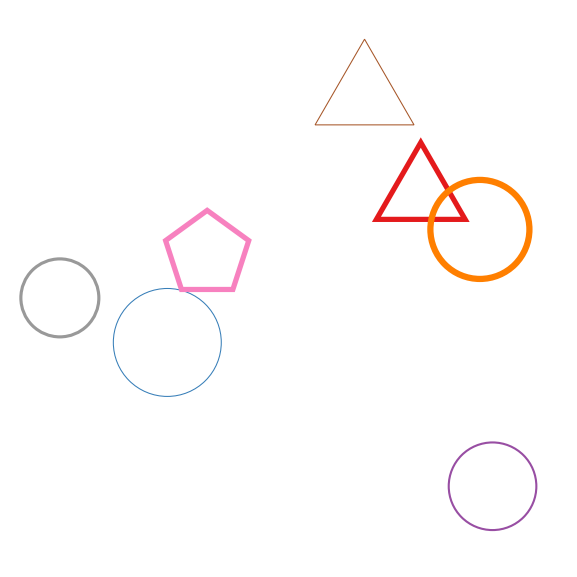[{"shape": "triangle", "thickness": 2.5, "radius": 0.44, "center": [0.729, 0.664]}, {"shape": "circle", "thickness": 0.5, "radius": 0.47, "center": [0.29, 0.406]}, {"shape": "circle", "thickness": 1, "radius": 0.38, "center": [0.853, 0.157]}, {"shape": "circle", "thickness": 3, "radius": 0.43, "center": [0.831, 0.602]}, {"shape": "triangle", "thickness": 0.5, "radius": 0.49, "center": [0.631, 0.832]}, {"shape": "pentagon", "thickness": 2.5, "radius": 0.38, "center": [0.359, 0.559]}, {"shape": "circle", "thickness": 1.5, "radius": 0.34, "center": [0.104, 0.483]}]